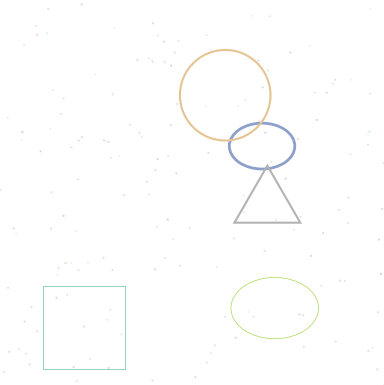[{"shape": "square", "thickness": 0.5, "radius": 0.54, "center": [0.218, 0.15]}, {"shape": "oval", "thickness": 2, "radius": 0.43, "center": [0.681, 0.621]}, {"shape": "oval", "thickness": 0.5, "radius": 0.57, "center": [0.714, 0.2]}, {"shape": "circle", "thickness": 1.5, "radius": 0.59, "center": [0.585, 0.753]}, {"shape": "triangle", "thickness": 1.5, "radius": 0.49, "center": [0.694, 0.471]}]